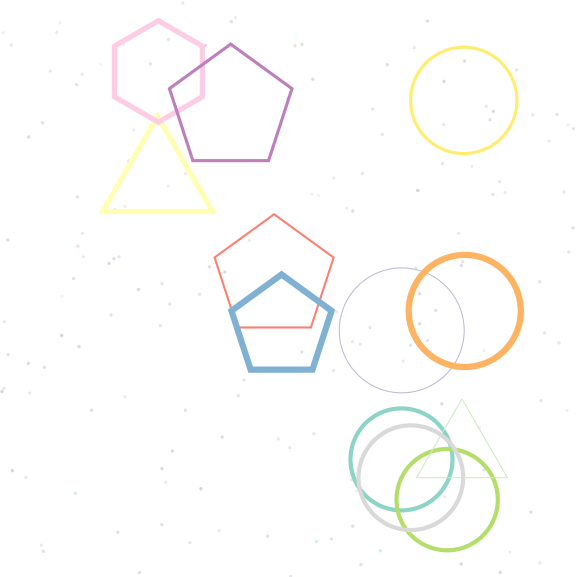[{"shape": "circle", "thickness": 2, "radius": 0.44, "center": [0.695, 0.204]}, {"shape": "triangle", "thickness": 2.5, "radius": 0.55, "center": [0.273, 0.688]}, {"shape": "circle", "thickness": 0.5, "radius": 0.54, "center": [0.696, 0.427]}, {"shape": "pentagon", "thickness": 1, "radius": 0.54, "center": [0.475, 0.52]}, {"shape": "pentagon", "thickness": 3, "radius": 0.46, "center": [0.488, 0.433]}, {"shape": "circle", "thickness": 3, "radius": 0.49, "center": [0.805, 0.461]}, {"shape": "circle", "thickness": 2, "radius": 0.44, "center": [0.774, 0.134]}, {"shape": "hexagon", "thickness": 2.5, "radius": 0.44, "center": [0.274, 0.875]}, {"shape": "circle", "thickness": 2, "radius": 0.45, "center": [0.711, 0.172]}, {"shape": "pentagon", "thickness": 1.5, "radius": 0.56, "center": [0.399, 0.811]}, {"shape": "triangle", "thickness": 0.5, "radius": 0.45, "center": [0.8, 0.217]}, {"shape": "circle", "thickness": 1.5, "radius": 0.46, "center": [0.803, 0.825]}]